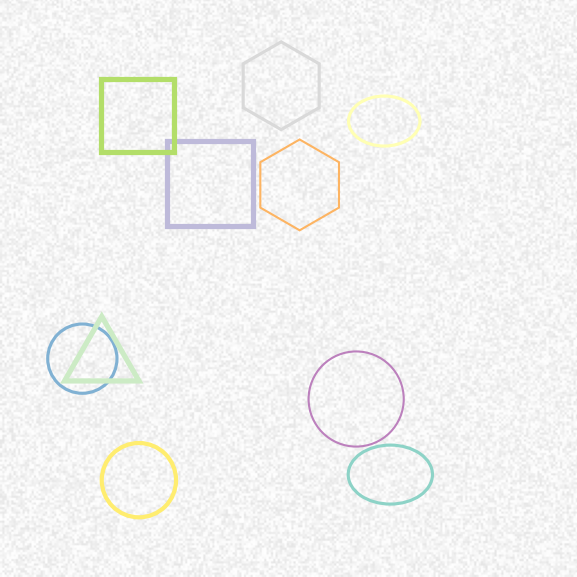[{"shape": "oval", "thickness": 1.5, "radius": 0.36, "center": [0.676, 0.177]}, {"shape": "oval", "thickness": 1.5, "radius": 0.31, "center": [0.665, 0.79]}, {"shape": "square", "thickness": 2.5, "radius": 0.37, "center": [0.364, 0.681]}, {"shape": "circle", "thickness": 1.5, "radius": 0.3, "center": [0.143, 0.378]}, {"shape": "hexagon", "thickness": 1, "radius": 0.39, "center": [0.519, 0.679]}, {"shape": "square", "thickness": 2.5, "radius": 0.32, "center": [0.237, 0.8]}, {"shape": "hexagon", "thickness": 1.5, "radius": 0.38, "center": [0.487, 0.851]}, {"shape": "circle", "thickness": 1, "radius": 0.41, "center": [0.617, 0.308]}, {"shape": "triangle", "thickness": 2.5, "radius": 0.37, "center": [0.176, 0.377]}, {"shape": "circle", "thickness": 2, "radius": 0.32, "center": [0.241, 0.168]}]